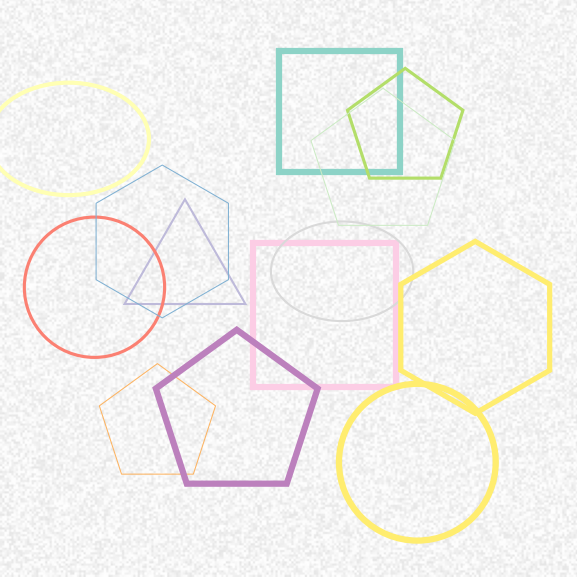[{"shape": "square", "thickness": 3, "radius": 0.52, "center": [0.588, 0.806]}, {"shape": "oval", "thickness": 2, "radius": 0.7, "center": [0.119, 0.759]}, {"shape": "triangle", "thickness": 1, "radius": 0.6, "center": [0.32, 0.533]}, {"shape": "circle", "thickness": 1.5, "radius": 0.61, "center": [0.164, 0.502]}, {"shape": "hexagon", "thickness": 0.5, "radius": 0.66, "center": [0.281, 0.581]}, {"shape": "pentagon", "thickness": 0.5, "radius": 0.53, "center": [0.273, 0.264]}, {"shape": "pentagon", "thickness": 1.5, "radius": 0.53, "center": [0.702, 0.776]}, {"shape": "square", "thickness": 3, "radius": 0.62, "center": [0.562, 0.454]}, {"shape": "oval", "thickness": 1, "radius": 0.62, "center": [0.592, 0.529]}, {"shape": "pentagon", "thickness": 3, "radius": 0.74, "center": [0.41, 0.281]}, {"shape": "pentagon", "thickness": 0.5, "radius": 0.66, "center": [0.663, 0.715]}, {"shape": "hexagon", "thickness": 2.5, "radius": 0.74, "center": [0.823, 0.432]}, {"shape": "circle", "thickness": 3, "radius": 0.68, "center": [0.723, 0.199]}]